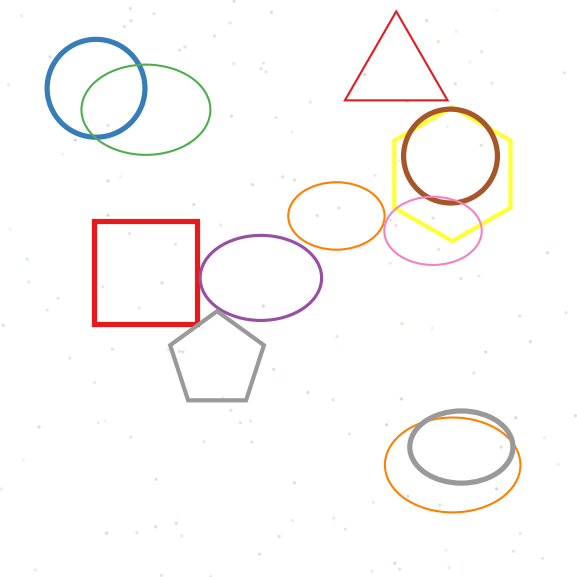[{"shape": "triangle", "thickness": 1, "radius": 0.51, "center": [0.686, 0.877]}, {"shape": "square", "thickness": 2.5, "radius": 0.45, "center": [0.252, 0.528]}, {"shape": "circle", "thickness": 2.5, "radius": 0.42, "center": [0.166, 0.846]}, {"shape": "oval", "thickness": 1, "radius": 0.56, "center": [0.253, 0.809]}, {"shape": "oval", "thickness": 1.5, "radius": 0.53, "center": [0.452, 0.518]}, {"shape": "oval", "thickness": 1, "radius": 0.59, "center": [0.784, 0.194]}, {"shape": "oval", "thickness": 1, "radius": 0.42, "center": [0.583, 0.625]}, {"shape": "hexagon", "thickness": 2, "radius": 0.58, "center": [0.783, 0.698]}, {"shape": "circle", "thickness": 2.5, "radius": 0.41, "center": [0.78, 0.729]}, {"shape": "oval", "thickness": 1, "radius": 0.42, "center": [0.75, 0.599]}, {"shape": "pentagon", "thickness": 2, "radius": 0.43, "center": [0.376, 0.375]}, {"shape": "oval", "thickness": 2.5, "radius": 0.45, "center": [0.799, 0.225]}]